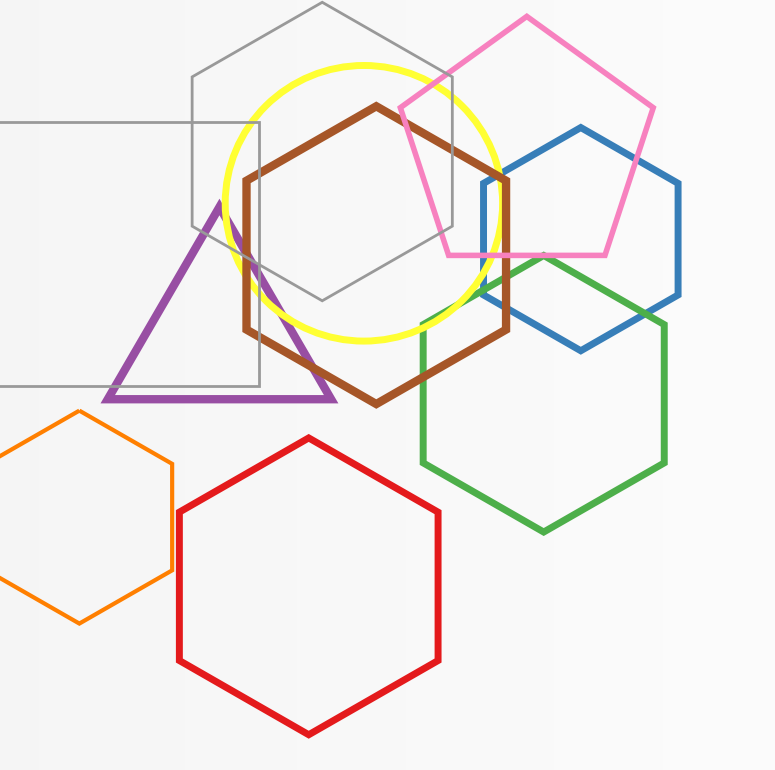[{"shape": "hexagon", "thickness": 2.5, "radius": 0.96, "center": [0.398, 0.239]}, {"shape": "hexagon", "thickness": 2.5, "radius": 0.72, "center": [0.749, 0.689]}, {"shape": "hexagon", "thickness": 2.5, "radius": 0.9, "center": [0.702, 0.489]}, {"shape": "triangle", "thickness": 3, "radius": 0.83, "center": [0.283, 0.565]}, {"shape": "hexagon", "thickness": 1.5, "radius": 0.69, "center": [0.102, 0.328]}, {"shape": "circle", "thickness": 2.5, "radius": 0.89, "center": [0.47, 0.736]}, {"shape": "hexagon", "thickness": 3, "radius": 0.97, "center": [0.486, 0.669]}, {"shape": "pentagon", "thickness": 2, "radius": 0.86, "center": [0.68, 0.807]}, {"shape": "hexagon", "thickness": 1, "radius": 0.97, "center": [0.416, 0.803]}, {"shape": "square", "thickness": 1, "radius": 0.86, "center": [0.163, 0.67]}]